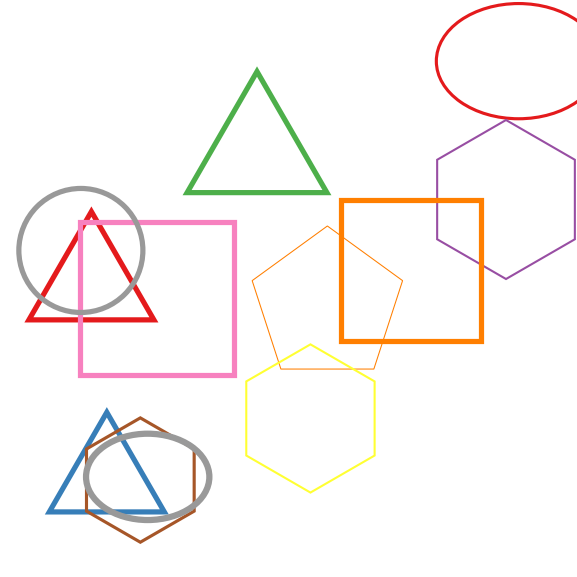[{"shape": "triangle", "thickness": 2.5, "radius": 0.62, "center": [0.158, 0.508]}, {"shape": "oval", "thickness": 1.5, "radius": 0.71, "center": [0.898, 0.893]}, {"shape": "triangle", "thickness": 2.5, "radius": 0.57, "center": [0.185, 0.17]}, {"shape": "triangle", "thickness": 2.5, "radius": 0.7, "center": [0.445, 0.735]}, {"shape": "hexagon", "thickness": 1, "radius": 0.69, "center": [0.876, 0.654]}, {"shape": "square", "thickness": 2.5, "radius": 0.61, "center": [0.712, 0.531]}, {"shape": "pentagon", "thickness": 0.5, "radius": 0.68, "center": [0.567, 0.471]}, {"shape": "hexagon", "thickness": 1, "radius": 0.64, "center": [0.538, 0.275]}, {"shape": "hexagon", "thickness": 1.5, "radius": 0.54, "center": [0.243, 0.168]}, {"shape": "square", "thickness": 2.5, "radius": 0.67, "center": [0.272, 0.482]}, {"shape": "oval", "thickness": 3, "radius": 0.53, "center": [0.256, 0.173]}, {"shape": "circle", "thickness": 2.5, "radius": 0.54, "center": [0.14, 0.565]}]